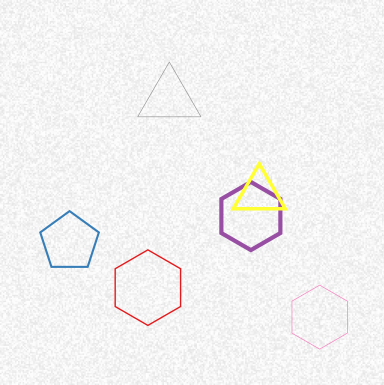[{"shape": "hexagon", "thickness": 1, "radius": 0.49, "center": [0.384, 0.253]}, {"shape": "pentagon", "thickness": 1.5, "radius": 0.4, "center": [0.181, 0.372]}, {"shape": "hexagon", "thickness": 3, "radius": 0.44, "center": [0.652, 0.439]}, {"shape": "triangle", "thickness": 2.5, "radius": 0.39, "center": [0.674, 0.497]}, {"shape": "hexagon", "thickness": 0.5, "radius": 0.42, "center": [0.83, 0.176]}, {"shape": "triangle", "thickness": 0.5, "radius": 0.47, "center": [0.44, 0.744]}]